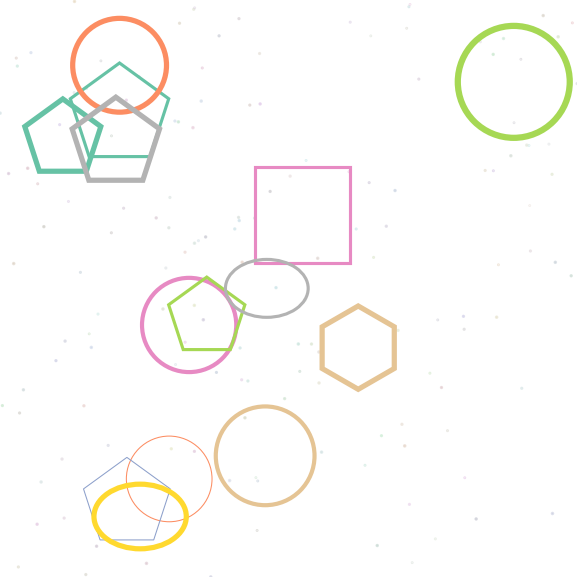[{"shape": "pentagon", "thickness": 2.5, "radius": 0.35, "center": [0.109, 0.759]}, {"shape": "pentagon", "thickness": 1.5, "radius": 0.45, "center": [0.207, 0.8]}, {"shape": "circle", "thickness": 2.5, "radius": 0.41, "center": [0.207, 0.886]}, {"shape": "circle", "thickness": 0.5, "radius": 0.37, "center": [0.293, 0.17]}, {"shape": "pentagon", "thickness": 0.5, "radius": 0.4, "center": [0.22, 0.128]}, {"shape": "square", "thickness": 1.5, "radius": 0.41, "center": [0.524, 0.627]}, {"shape": "circle", "thickness": 2, "radius": 0.41, "center": [0.328, 0.436]}, {"shape": "pentagon", "thickness": 1.5, "radius": 0.35, "center": [0.358, 0.45]}, {"shape": "circle", "thickness": 3, "radius": 0.48, "center": [0.89, 0.857]}, {"shape": "oval", "thickness": 2.5, "radius": 0.4, "center": [0.243, 0.105]}, {"shape": "hexagon", "thickness": 2.5, "radius": 0.36, "center": [0.62, 0.397]}, {"shape": "circle", "thickness": 2, "radius": 0.43, "center": [0.459, 0.21]}, {"shape": "pentagon", "thickness": 2.5, "radius": 0.4, "center": [0.201, 0.751]}, {"shape": "oval", "thickness": 1.5, "radius": 0.36, "center": [0.462, 0.5]}]